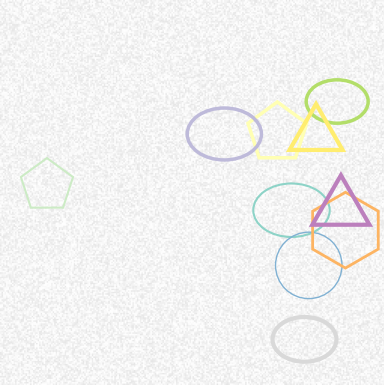[{"shape": "oval", "thickness": 1.5, "radius": 0.5, "center": [0.757, 0.454]}, {"shape": "pentagon", "thickness": 2.5, "radius": 0.4, "center": [0.72, 0.655]}, {"shape": "oval", "thickness": 2.5, "radius": 0.48, "center": [0.583, 0.652]}, {"shape": "circle", "thickness": 1, "radius": 0.43, "center": [0.802, 0.311]}, {"shape": "hexagon", "thickness": 2, "radius": 0.49, "center": [0.897, 0.402]}, {"shape": "oval", "thickness": 2.5, "radius": 0.4, "center": [0.876, 0.736]}, {"shape": "oval", "thickness": 3, "radius": 0.42, "center": [0.791, 0.119]}, {"shape": "triangle", "thickness": 3, "radius": 0.43, "center": [0.886, 0.459]}, {"shape": "pentagon", "thickness": 1.5, "radius": 0.36, "center": [0.122, 0.518]}, {"shape": "triangle", "thickness": 3, "radius": 0.4, "center": [0.821, 0.65]}]